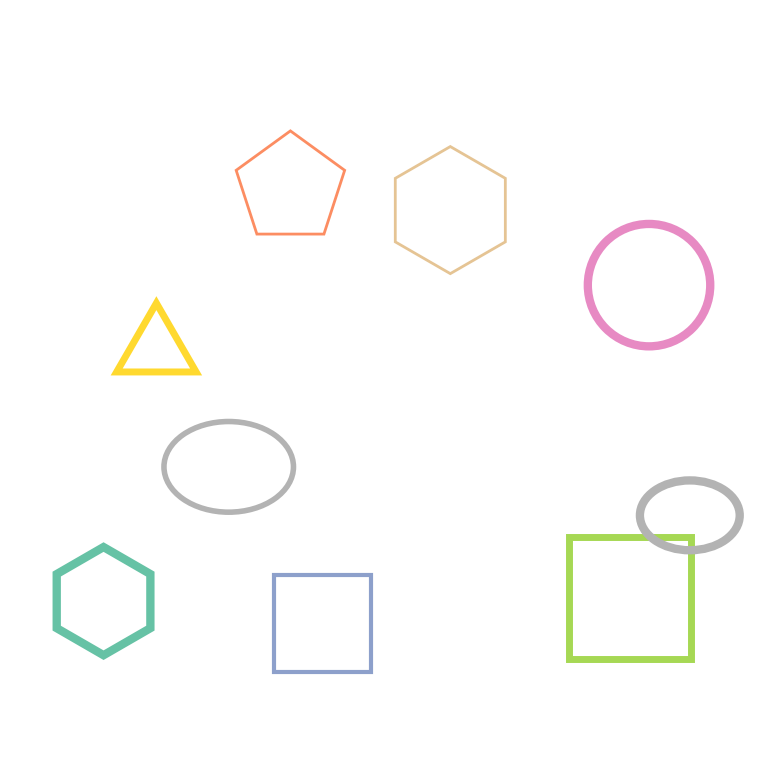[{"shape": "hexagon", "thickness": 3, "radius": 0.35, "center": [0.134, 0.219]}, {"shape": "pentagon", "thickness": 1, "radius": 0.37, "center": [0.377, 0.756]}, {"shape": "square", "thickness": 1.5, "radius": 0.32, "center": [0.418, 0.19]}, {"shape": "circle", "thickness": 3, "radius": 0.4, "center": [0.843, 0.63]}, {"shape": "square", "thickness": 2.5, "radius": 0.4, "center": [0.818, 0.223]}, {"shape": "triangle", "thickness": 2.5, "radius": 0.3, "center": [0.203, 0.547]}, {"shape": "hexagon", "thickness": 1, "radius": 0.41, "center": [0.585, 0.727]}, {"shape": "oval", "thickness": 2, "radius": 0.42, "center": [0.297, 0.394]}, {"shape": "oval", "thickness": 3, "radius": 0.32, "center": [0.896, 0.331]}]